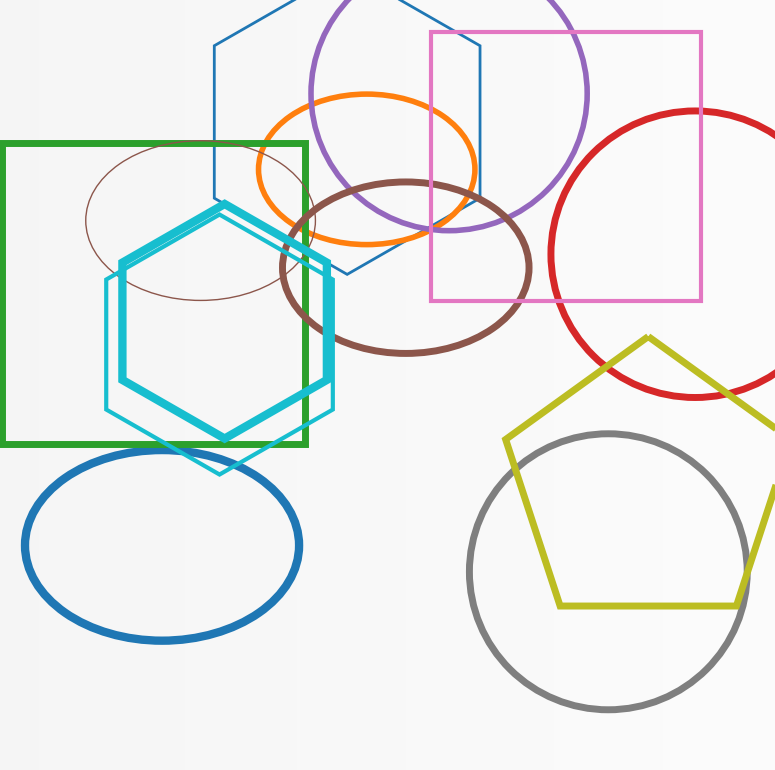[{"shape": "hexagon", "thickness": 1, "radius": 0.99, "center": [0.448, 0.842]}, {"shape": "oval", "thickness": 3, "radius": 0.88, "center": [0.209, 0.292]}, {"shape": "oval", "thickness": 2, "radius": 0.7, "center": [0.473, 0.78]}, {"shape": "square", "thickness": 2.5, "radius": 0.98, "center": [0.198, 0.619]}, {"shape": "circle", "thickness": 2.5, "radius": 0.93, "center": [0.897, 0.67]}, {"shape": "circle", "thickness": 2, "radius": 0.89, "center": [0.579, 0.879]}, {"shape": "oval", "thickness": 0.5, "radius": 0.74, "center": [0.259, 0.714]}, {"shape": "oval", "thickness": 2.5, "radius": 0.8, "center": [0.524, 0.652]}, {"shape": "square", "thickness": 1.5, "radius": 0.87, "center": [0.73, 0.784]}, {"shape": "circle", "thickness": 2.5, "radius": 0.9, "center": [0.785, 0.257]}, {"shape": "pentagon", "thickness": 2.5, "radius": 0.97, "center": [0.836, 0.369]}, {"shape": "hexagon", "thickness": 1.5, "radius": 0.84, "center": [0.283, 0.553]}, {"shape": "hexagon", "thickness": 3, "radius": 0.76, "center": [0.29, 0.583]}]